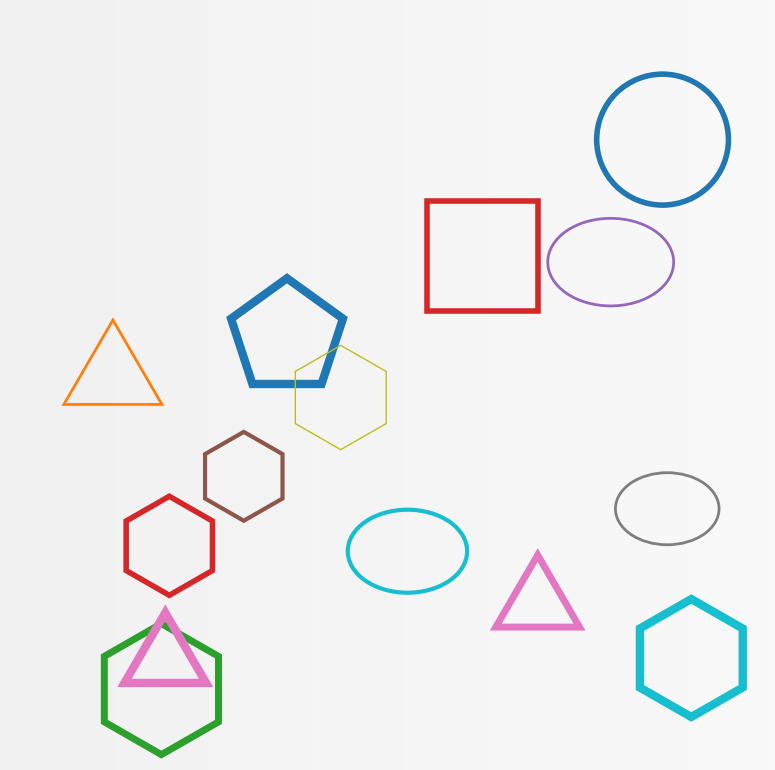[{"shape": "pentagon", "thickness": 3, "radius": 0.38, "center": [0.37, 0.563]}, {"shape": "circle", "thickness": 2, "radius": 0.43, "center": [0.855, 0.819]}, {"shape": "triangle", "thickness": 1, "radius": 0.37, "center": [0.146, 0.511]}, {"shape": "hexagon", "thickness": 2.5, "radius": 0.43, "center": [0.208, 0.105]}, {"shape": "square", "thickness": 2, "radius": 0.36, "center": [0.623, 0.668]}, {"shape": "hexagon", "thickness": 2, "radius": 0.32, "center": [0.218, 0.291]}, {"shape": "oval", "thickness": 1, "radius": 0.41, "center": [0.788, 0.66]}, {"shape": "hexagon", "thickness": 1.5, "radius": 0.29, "center": [0.315, 0.381]}, {"shape": "triangle", "thickness": 3, "radius": 0.3, "center": [0.213, 0.143]}, {"shape": "triangle", "thickness": 2.5, "radius": 0.31, "center": [0.694, 0.217]}, {"shape": "oval", "thickness": 1, "radius": 0.33, "center": [0.861, 0.339]}, {"shape": "hexagon", "thickness": 0.5, "radius": 0.34, "center": [0.44, 0.484]}, {"shape": "oval", "thickness": 1.5, "radius": 0.39, "center": [0.526, 0.284]}, {"shape": "hexagon", "thickness": 3, "radius": 0.38, "center": [0.892, 0.145]}]